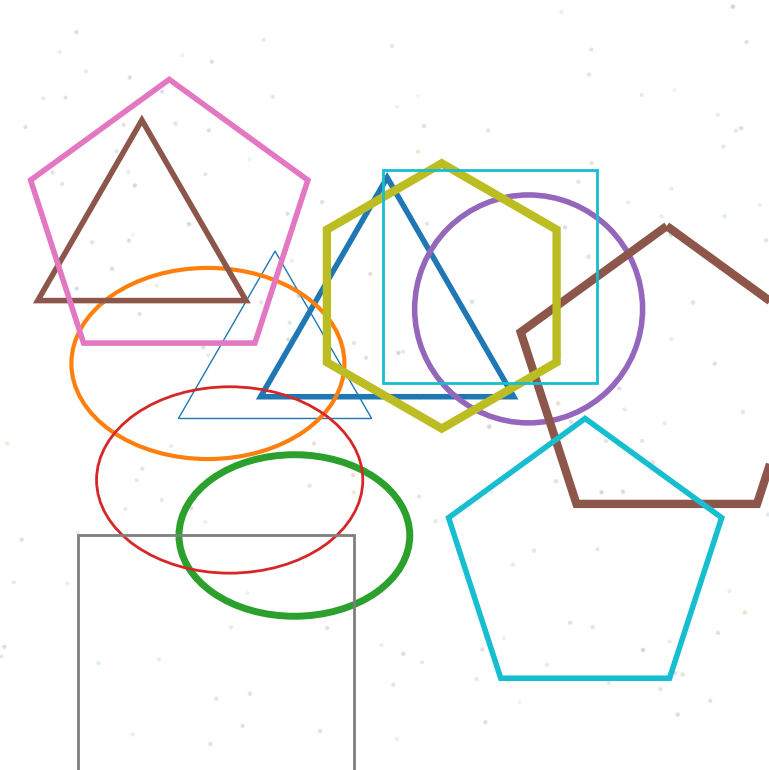[{"shape": "triangle", "thickness": 2, "radius": 0.95, "center": [0.503, 0.58]}, {"shape": "triangle", "thickness": 0.5, "radius": 0.72, "center": [0.357, 0.529]}, {"shape": "oval", "thickness": 1.5, "radius": 0.89, "center": [0.27, 0.528]}, {"shape": "oval", "thickness": 2.5, "radius": 0.75, "center": [0.382, 0.305]}, {"shape": "oval", "thickness": 1, "radius": 0.86, "center": [0.298, 0.377]}, {"shape": "circle", "thickness": 2, "radius": 0.74, "center": [0.687, 0.599]}, {"shape": "pentagon", "thickness": 3, "radius": 1.0, "center": [0.866, 0.507]}, {"shape": "triangle", "thickness": 2, "radius": 0.78, "center": [0.184, 0.688]}, {"shape": "pentagon", "thickness": 2, "radius": 0.95, "center": [0.22, 0.708]}, {"shape": "square", "thickness": 1, "radius": 0.9, "center": [0.281, 0.126]}, {"shape": "hexagon", "thickness": 3, "radius": 0.86, "center": [0.574, 0.616]}, {"shape": "square", "thickness": 1, "radius": 0.69, "center": [0.636, 0.641]}, {"shape": "pentagon", "thickness": 2, "radius": 0.93, "center": [0.76, 0.27]}]